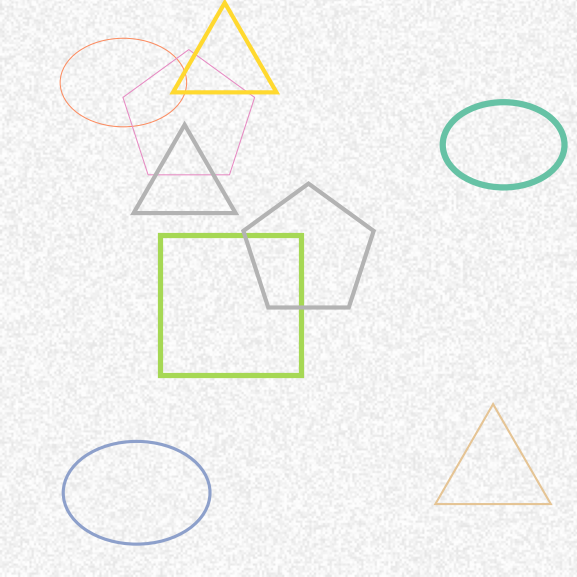[{"shape": "oval", "thickness": 3, "radius": 0.53, "center": [0.872, 0.748]}, {"shape": "oval", "thickness": 0.5, "radius": 0.55, "center": [0.214, 0.856]}, {"shape": "oval", "thickness": 1.5, "radius": 0.64, "center": [0.237, 0.146]}, {"shape": "pentagon", "thickness": 0.5, "radius": 0.6, "center": [0.327, 0.793]}, {"shape": "square", "thickness": 2.5, "radius": 0.61, "center": [0.399, 0.471]}, {"shape": "triangle", "thickness": 2, "radius": 0.52, "center": [0.389, 0.891]}, {"shape": "triangle", "thickness": 1, "radius": 0.58, "center": [0.854, 0.184]}, {"shape": "triangle", "thickness": 2, "radius": 0.51, "center": [0.32, 0.681]}, {"shape": "pentagon", "thickness": 2, "radius": 0.59, "center": [0.534, 0.563]}]